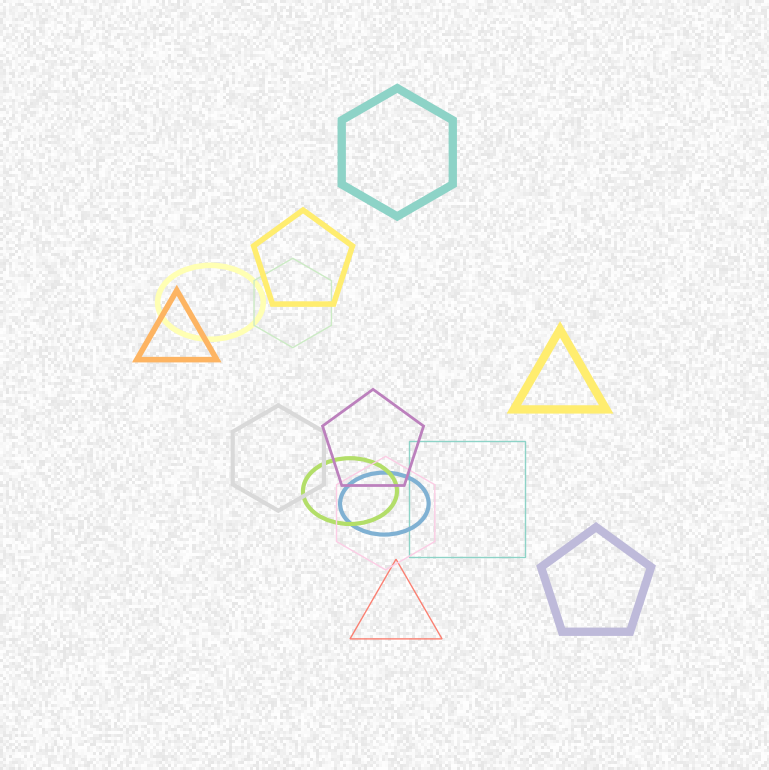[{"shape": "square", "thickness": 0.5, "radius": 0.38, "center": [0.606, 0.352]}, {"shape": "hexagon", "thickness": 3, "radius": 0.42, "center": [0.516, 0.802]}, {"shape": "oval", "thickness": 2, "radius": 0.34, "center": [0.273, 0.607]}, {"shape": "pentagon", "thickness": 3, "radius": 0.38, "center": [0.774, 0.24]}, {"shape": "triangle", "thickness": 0.5, "radius": 0.34, "center": [0.514, 0.205]}, {"shape": "oval", "thickness": 1.5, "radius": 0.29, "center": [0.499, 0.346]}, {"shape": "triangle", "thickness": 2, "radius": 0.3, "center": [0.23, 0.563]}, {"shape": "oval", "thickness": 1.5, "radius": 0.31, "center": [0.455, 0.362]}, {"shape": "hexagon", "thickness": 0.5, "radius": 0.37, "center": [0.501, 0.334]}, {"shape": "hexagon", "thickness": 1.5, "radius": 0.34, "center": [0.361, 0.405]}, {"shape": "pentagon", "thickness": 1, "radius": 0.35, "center": [0.484, 0.425]}, {"shape": "hexagon", "thickness": 0.5, "radius": 0.29, "center": [0.38, 0.607]}, {"shape": "pentagon", "thickness": 2, "radius": 0.34, "center": [0.394, 0.66]}, {"shape": "triangle", "thickness": 3, "radius": 0.35, "center": [0.727, 0.503]}]